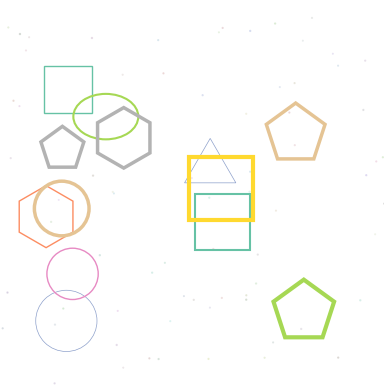[{"shape": "square", "thickness": 1.5, "radius": 0.36, "center": [0.577, 0.423]}, {"shape": "square", "thickness": 1, "radius": 0.31, "center": [0.176, 0.767]}, {"shape": "hexagon", "thickness": 1, "radius": 0.4, "center": [0.12, 0.437]}, {"shape": "triangle", "thickness": 0.5, "radius": 0.38, "center": [0.546, 0.564]}, {"shape": "circle", "thickness": 0.5, "radius": 0.4, "center": [0.172, 0.167]}, {"shape": "circle", "thickness": 1, "radius": 0.33, "center": [0.188, 0.289]}, {"shape": "pentagon", "thickness": 3, "radius": 0.41, "center": [0.789, 0.191]}, {"shape": "oval", "thickness": 1.5, "radius": 0.42, "center": [0.275, 0.697]}, {"shape": "square", "thickness": 3, "radius": 0.41, "center": [0.573, 0.511]}, {"shape": "pentagon", "thickness": 2.5, "radius": 0.4, "center": [0.768, 0.652]}, {"shape": "circle", "thickness": 2.5, "radius": 0.36, "center": [0.16, 0.458]}, {"shape": "hexagon", "thickness": 2.5, "radius": 0.39, "center": [0.321, 0.642]}, {"shape": "pentagon", "thickness": 2.5, "radius": 0.29, "center": [0.162, 0.613]}]